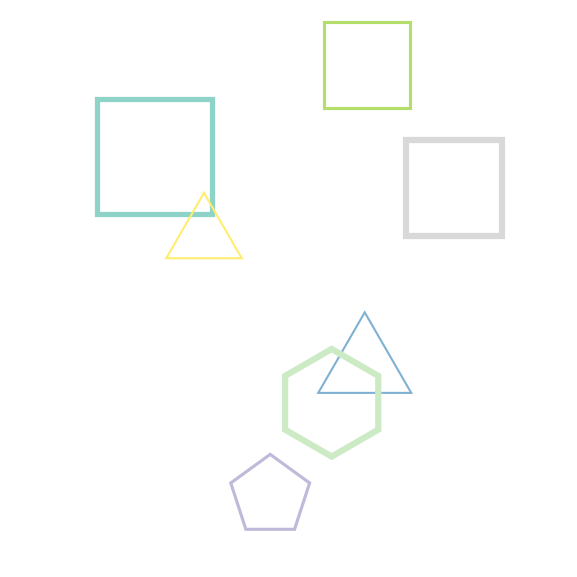[{"shape": "square", "thickness": 2.5, "radius": 0.5, "center": [0.268, 0.729]}, {"shape": "pentagon", "thickness": 1.5, "radius": 0.36, "center": [0.468, 0.141]}, {"shape": "triangle", "thickness": 1, "radius": 0.46, "center": [0.632, 0.365]}, {"shape": "square", "thickness": 1.5, "radius": 0.37, "center": [0.636, 0.886]}, {"shape": "square", "thickness": 3, "radius": 0.42, "center": [0.787, 0.674]}, {"shape": "hexagon", "thickness": 3, "radius": 0.47, "center": [0.574, 0.302]}, {"shape": "triangle", "thickness": 1, "radius": 0.38, "center": [0.353, 0.59]}]